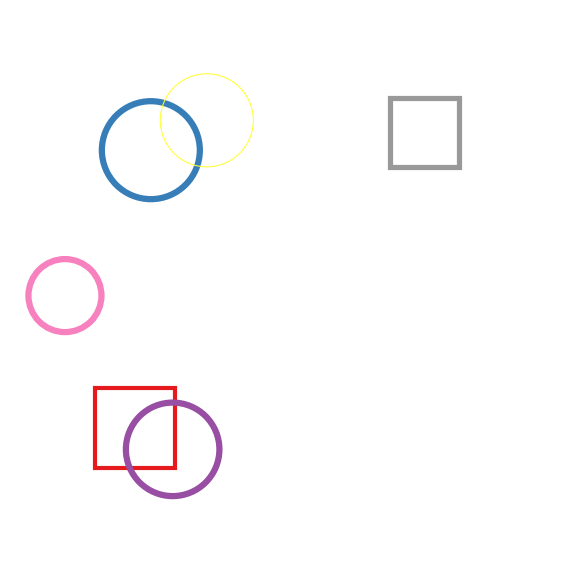[{"shape": "square", "thickness": 2, "radius": 0.35, "center": [0.234, 0.259]}, {"shape": "circle", "thickness": 3, "radius": 0.42, "center": [0.261, 0.739]}, {"shape": "circle", "thickness": 3, "radius": 0.4, "center": [0.299, 0.221]}, {"shape": "circle", "thickness": 0.5, "radius": 0.4, "center": [0.358, 0.791]}, {"shape": "circle", "thickness": 3, "radius": 0.32, "center": [0.112, 0.487]}, {"shape": "square", "thickness": 2.5, "radius": 0.3, "center": [0.735, 0.77]}]